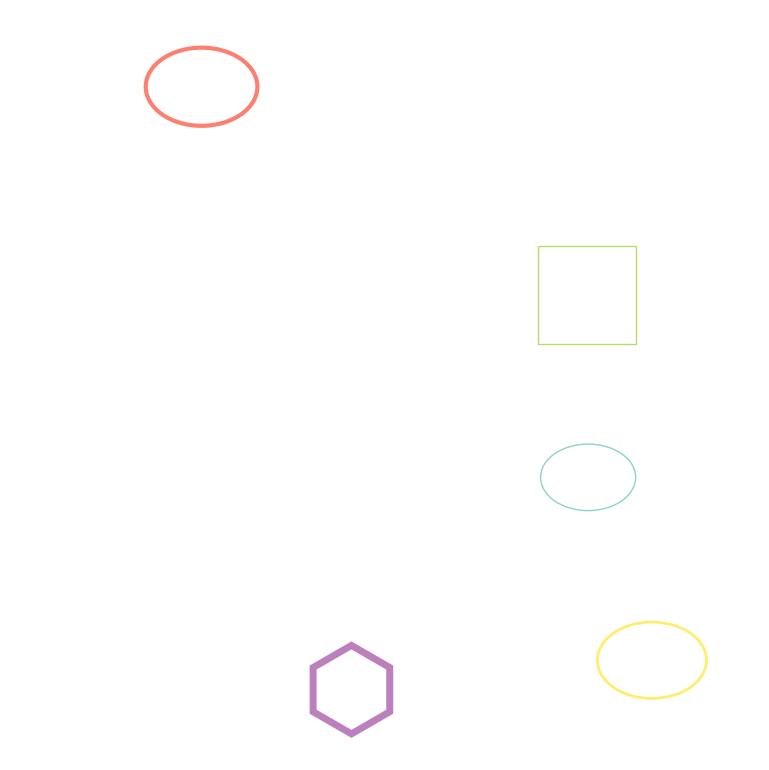[{"shape": "oval", "thickness": 0.5, "radius": 0.31, "center": [0.764, 0.38]}, {"shape": "oval", "thickness": 1.5, "radius": 0.36, "center": [0.262, 0.887]}, {"shape": "square", "thickness": 0.5, "radius": 0.32, "center": [0.763, 0.617]}, {"shape": "hexagon", "thickness": 2.5, "radius": 0.29, "center": [0.456, 0.104]}, {"shape": "oval", "thickness": 1, "radius": 0.35, "center": [0.847, 0.143]}]